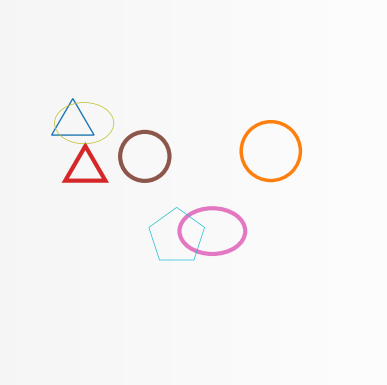[{"shape": "triangle", "thickness": 1, "radius": 0.32, "center": [0.188, 0.681]}, {"shape": "circle", "thickness": 2.5, "radius": 0.38, "center": [0.699, 0.608]}, {"shape": "triangle", "thickness": 3, "radius": 0.3, "center": [0.22, 0.561]}, {"shape": "circle", "thickness": 3, "radius": 0.32, "center": [0.374, 0.594]}, {"shape": "oval", "thickness": 3, "radius": 0.42, "center": [0.548, 0.4]}, {"shape": "oval", "thickness": 0.5, "radius": 0.38, "center": [0.217, 0.68]}, {"shape": "pentagon", "thickness": 0.5, "radius": 0.38, "center": [0.456, 0.386]}]